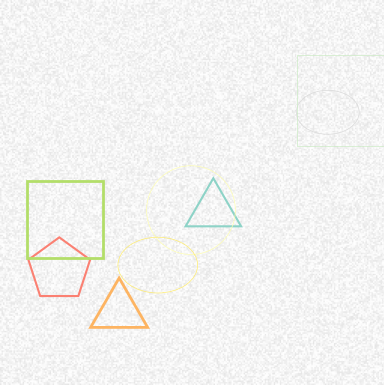[{"shape": "triangle", "thickness": 1.5, "radius": 0.42, "center": [0.554, 0.454]}, {"shape": "circle", "thickness": 0.5, "radius": 0.58, "center": [0.496, 0.454]}, {"shape": "pentagon", "thickness": 1.5, "radius": 0.42, "center": [0.154, 0.299]}, {"shape": "triangle", "thickness": 2, "radius": 0.43, "center": [0.309, 0.192]}, {"shape": "square", "thickness": 2, "radius": 0.5, "center": [0.169, 0.429]}, {"shape": "oval", "thickness": 0.5, "radius": 0.41, "center": [0.851, 0.708]}, {"shape": "square", "thickness": 0.5, "radius": 0.59, "center": [0.89, 0.739]}, {"shape": "oval", "thickness": 0.5, "radius": 0.52, "center": [0.41, 0.311]}]